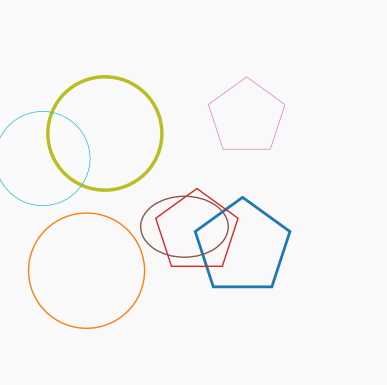[{"shape": "pentagon", "thickness": 2, "radius": 0.64, "center": [0.626, 0.359]}, {"shape": "circle", "thickness": 1, "radius": 0.75, "center": [0.223, 0.297]}, {"shape": "pentagon", "thickness": 1, "radius": 0.56, "center": [0.508, 0.399]}, {"shape": "oval", "thickness": 1, "radius": 0.57, "center": [0.476, 0.411]}, {"shape": "pentagon", "thickness": 0.5, "radius": 0.52, "center": [0.637, 0.696]}, {"shape": "circle", "thickness": 2.5, "radius": 0.74, "center": [0.271, 0.653]}, {"shape": "circle", "thickness": 0.5, "radius": 0.61, "center": [0.11, 0.588]}]